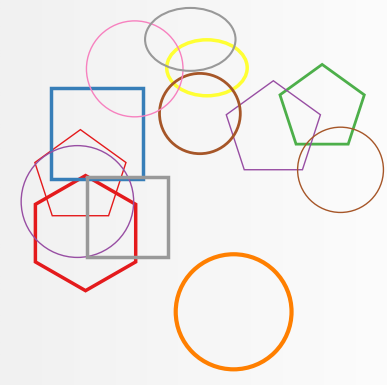[{"shape": "pentagon", "thickness": 1, "radius": 0.62, "center": [0.208, 0.54]}, {"shape": "hexagon", "thickness": 2.5, "radius": 0.75, "center": [0.221, 0.394]}, {"shape": "square", "thickness": 2.5, "radius": 0.59, "center": [0.25, 0.654]}, {"shape": "pentagon", "thickness": 2, "radius": 0.57, "center": [0.831, 0.718]}, {"shape": "pentagon", "thickness": 1, "radius": 0.64, "center": [0.705, 0.662]}, {"shape": "circle", "thickness": 1, "radius": 0.73, "center": [0.2, 0.477]}, {"shape": "circle", "thickness": 3, "radius": 0.75, "center": [0.603, 0.19]}, {"shape": "oval", "thickness": 2.5, "radius": 0.52, "center": [0.534, 0.824]}, {"shape": "circle", "thickness": 1, "radius": 0.55, "center": [0.879, 0.559]}, {"shape": "circle", "thickness": 2, "radius": 0.52, "center": [0.516, 0.705]}, {"shape": "circle", "thickness": 1, "radius": 0.62, "center": [0.348, 0.821]}, {"shape": "oval", "thickness": 1.5, "radius": 0.58, "center": [0.491, 0.898]}, {"shape": "square", "thickness": 2.5, "radius": 0.52, "center": [0.329, 0.436]}]